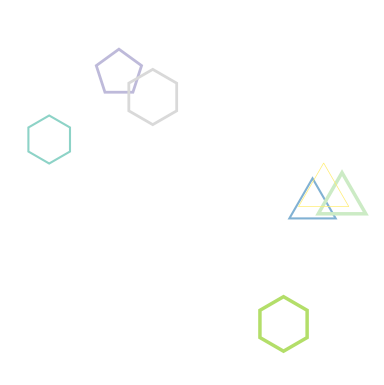[{"shape": "hexagon", "thickness": 1.5, "radius": 0.31, "center": [0.128, 0.638]}, {"shape": "pentagon", "thickness": 2, "radius": 0.31, "center": [0.309, 0.81]}, {"shape": "triangle", "thickness": 1.5, "radius": 0.35, "center": [0.812, 0.467]}, {"shape": "hexagon", "thickness": 2.5, "radius": 0.35, "center": [0.736, 0.159]}, {"shape": "hexagon", "thickness": 2, "radius": 0.36, "center": [0.397, 0.748]}, {"shape": "triangle", "thickness": 2.5, "radius": 0.36, "center": [0.888, 0.48]}, {"shape": "triangle", "thickness": 0.5, "radius": 0.38, "center": [0.841, 0.501]}]